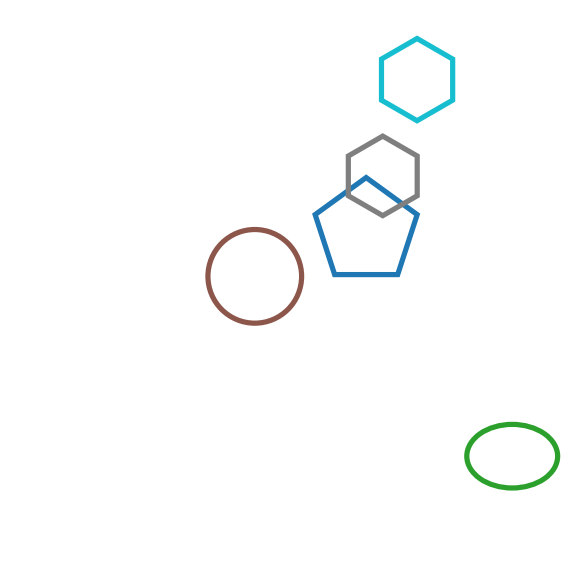[{"shape": "pentagon", "thickness": 2.5, "radius": 0.46, "center": [0.634, 0.599]}, {"shape": "oval", "thickness": 2.5, "radius": 0.39, "center": [0.887, 0.209]}, {"shape": "circle", "thickness": 2.5, "radius": 0.41, "center": [0.441, 0.521]}, {"shape": "hexagon", "thickness": 2.5, "radius": 0.34, "center": [0.663, 0.695]}, {"shape": "hexagon", "thickness": 2.5, "radius": 0.36, "center": [0.722, 0.861]}]